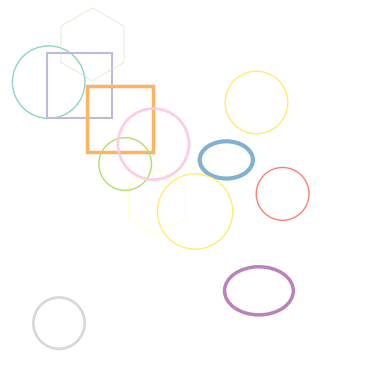[{"shape": "circle", "thickness": 1, "radius": 0.47, "center": [0.126, 0.787]}, {"shape": "hexagon", "thickness": 0.5, "radius": 0.43, "center": [0.408, 0.475]}, {"shape": "square", "thickness": 1.5, "radius": 0.42, "center": [0.207, 0.779]}, {"shape": "circle", "thickness": 1, "radius": 0.34, "center": [0.734, 0.496]}, {"shape": "oval", "thickness": 3, "radius": 0.35, "center": [0.588, 0.585]}, {"shape": "square", "thickness": 2.5, "radius": 0.43, "center": [0.311, 0.691]}, {"shape": "circle", "thickness": 1, "radius": 0.34, "center": [0.325, 0.574]}, {"shape": "circle", "thickness": 2, "radius": 0.46, "center": [0.399, 0.626]}, {"shape": "circle", "thickness": 2, "radius": 0.33, "center": [0.153, 0.161]}, {"shape": "oval", "thickness": 2.5, "radius": 0.45, "center": [0.673, 0.245]}, {"shape": "hexagon", "thickness": 0.5, "radius": 0.47, "center": [0.24, 0.885]}, {"shape": "circle", "thickness": 1, "radius": 0.49, "center": [0.507, 0.451]}, {"shape": "circle", "thickness": 1, "radius": 0.41, "center": [0.666, 0.734]}]